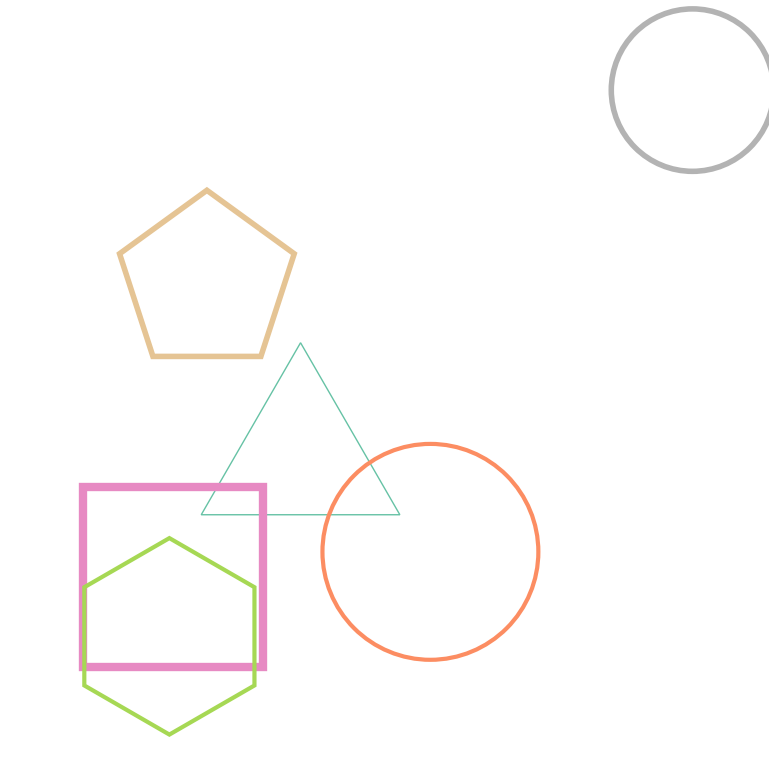[{"shape": "triangle", "thickness": 0.5, "radius": 0.74, "center": [0.39, 0.406]}, {"shape": "circle", "thickness": 1.5, "radius": 0.7, "center": [0.559, 0.283]}, {"shape": "square", "thickness": 3, "radius": 0.59, "center": [0.225, 0.251]}, {"shape": "hexagon", "thickness": 1.5, "radius": 0.64, "center": [0.22, 0.174]}, {"shape": "pentagon", "thickness": 2, "radius": 0.6, "center": [0.269, 0.634]}, {"shape": "circle", "thickness": 2, "radius": 0.53, "center": [0.899, 0.883]}]